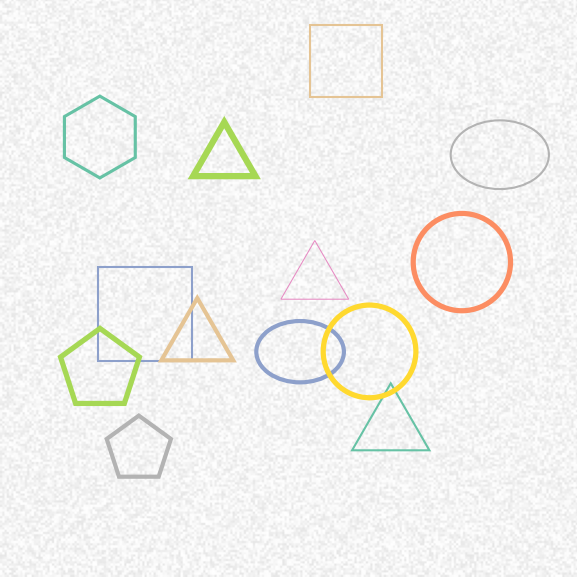[{"shape": "hexagon", "thickness": 1.5, "radius": 0.35, "center": [0.173, 0.762]}, {"shape": "triangle", "thickness": 1, "radius": 0.39, "center": [0.677, 0.258]}, {"shape": "circle", "thickness": 2.5, "radius": 0.42, "center": [0.8, 0.545]}, {"shape": "square", "thickness": 1, "radius": 0.41, "center": [0.251, 0.455]}, {"shape": "oval", "thickness": 2, "radius": 0.38, "center": [0.52, 0.39]}, {"shape": "triangle", "thickness": 0.5, "radius": 0.34, "center": [0.545, 0.515]}, {"shape": "pentagon", "thickness": 2.5, "radius": 0.36, "center": [0.173, 0.359]}, {"shape": "triangle", "thickness": 3, "radius": 0.31, "center": [0.388, 0.725]}, {"shape": "circle", "thickness": 2.5, "radius": 0.4, "center": [0.64, 0.391]}, {"shape": "triangle", "thickness": 2, "radius": 0.36, "center": [0.342, 0.411]}, {"shape": "square", "thickness": 1, "radius": 0.31, "center": [0.599, 0.894]}, {"shape": "pentagon", "thickness": 2, "radius": 0.29, "center": [0.24, 0.221]}, {"shape": "oval", "thickness": 1, "radius": 0.43, "center": [0.865, 0.731]}]